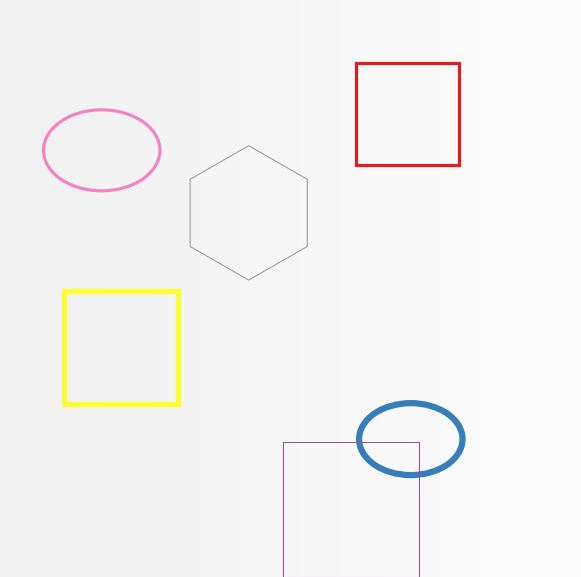[{"shape": "square", "thickness": 1.5, "radius": 0.44, "center": [0.701, 0.802]}, {"shape": "oval", "thickness": 3, "radius": 0.44, "center": [0.707, 0.239]}, {"shape": "square", "thickness": 0.5, "radius": 0.58, "center": [0.605, 0.117]}, {"shape": "square", "thickness": 2.5, "radius": 0.49, "center": [0.208, 0.397]}, {"shape": "oval", "thickness": 1.5, "radius": 0.5, "center": [0.175, 0.739]}, {"shape": "hexagon", "thickness": 0.5, "radius": 0.58, "center": [0.428, 0.63]}]